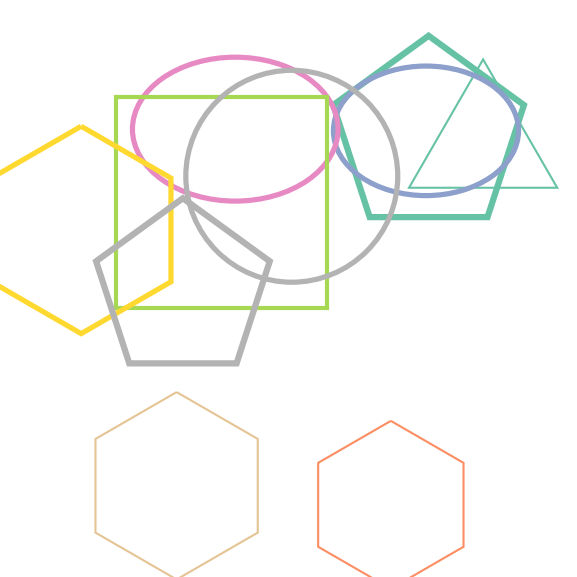[{"shape": "pentagon", "thickness": 3, "radius": 0.87, "center": [0.742, 0.764]}, {"shape": "triangle", "thickness": 1, "radius": 0.74, "center": [0.837, 0.748]}, {"shape": "hexagon", "thickness": 1, "radius": 0.73, "center": [0.677, 0.125]}, {"shape": "oval", "thickness": 2.5, "radius": 0.8, "center": [0.738, 0.773]}, {"shape": "oval", "thickness": 2.5, "radius": 0.89, "center": [0.407, 0.776]}, {"shape": "square", "thickness": 2, "radius": 0.91, "center": [0.383, 0.649]}, {"shape": "hexagon", "thickness": 2.5, "radius": 0.9, "center": [0.141, 0.601]}, {"shape": "hexagon", "thickness": 1, "radius": 0.81, "center": [0.306, 0.158]}, {"shape": "circle", "thickness": 2.5, "radius": 0.92, "center": [0.505, 0.694]}, {"shape": "pentagon", "thickness": 3, "radius": 0.79, "center": [0.317, 0.498]}]